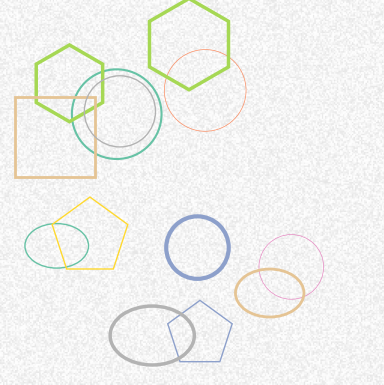[{"shape": "oval", "thickness": 1, "radius": 0.41, "center": [0.147, 0.361]}, {"shape": "circle", "thickness": 1.5, "radius": 0.58, "center": [0.303, 0.703]}, {"shape": "circle", "thickness": 0.5, "radius": 0.53, "center": [0.533, 0.765]}, {"shape": "circle", "thickness": 3, "radius": 0.41, "center": [0.513, 0.357]}, {"shape": "pentagon", "thickness": 1, "radius": 0.44, "center": [0.519, 0.132]}, {"shape": "circle", "thickness": 0.5, "radius": 0.42, "center": [0.757, 0.307]}, {"shape": "hexagon", "thickness": 2.5, "radius": 0.5, "center": [0.18, 0.784]}, {"shape": "hexagon", "thickness": 2.5, "radius": 0.59, "center": [0.491, 0.885]}, {"shape": "pentagon", "thickness": 1, "radius": 0.52, "center": [0.234, 0.385]}, {"shape": "square", "thickness": 2, "radius": 0.52, "center": [0.142, 0.644]}, {"shape": "oval", "thickness": 2, "radius": 0.44, "center": [0.701, 0.239]}, {"shape": "oval", "thickness": 2.5, "radius": 0.55, "center": [0.395, 0.129]}, {"shape": "circle", "thickness": 1, "radius": 0.46, "center": [0.311, 0.711]}]